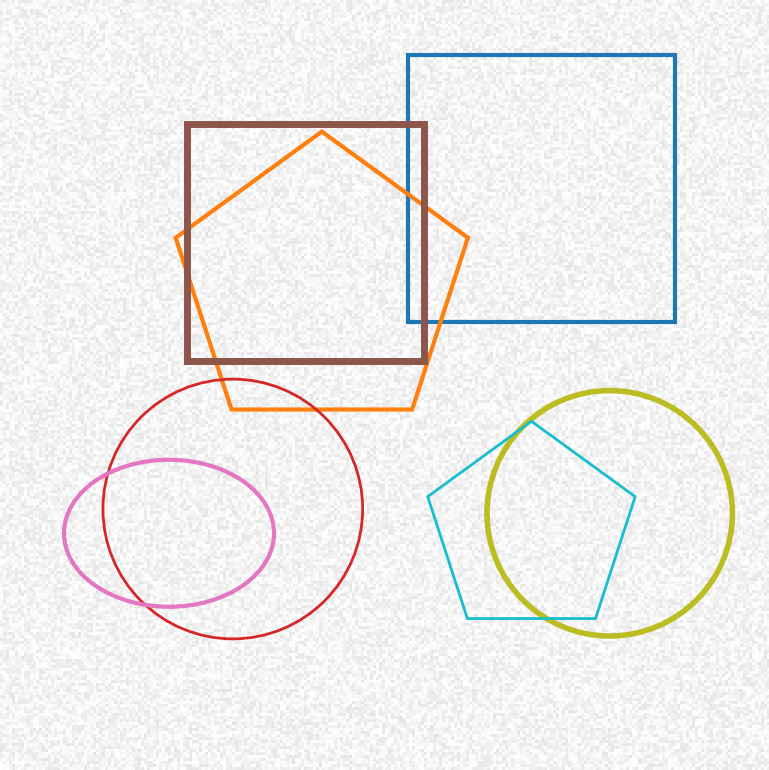[{"shape": "square", "thickness": 1.5, "radius": 0.87, "center": [0.704, 0.755]}, {"shape": "pentagon", "thickness": 1.5, "radius": 1.0, "center": [0.418, 0.63]}, {"shape": "circle", "thickness": 1, "radius": 0.84, "center": [0.302, 0.339]}, {"shape": "square", "thickness": 2.5, "radius": 0.77, "center": [0.397, 0.685]}, {"shape": "oval", "thickness": 1.5, "radius": 0.68, "center": [0.219, 0.307]}, {"shape": "circle", "thickness": 2, "radius": 0.8, "center": [0.792, 0.333]}, {"shape": "pentagon", "thickness": 1, "radius": 0.71, "center": [0.69, 0.311]}]